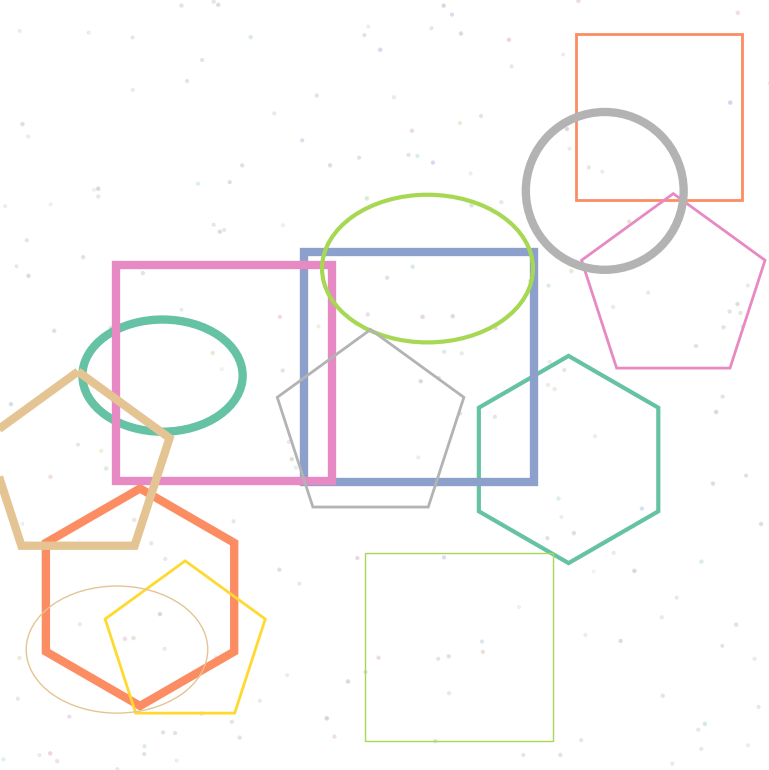[{"shape": "oval", "thickness": 3, "radius": 0.52, "center": [0.211, 0.512]}, {"shape": "hexagon", "thickness": 1.5, "radius": 0.67, "center": [0.738, 0.403]}, {"shape": "square", "thickness": 1, "radius": 0.54, "center": [0.856, 0.848]}, {"shape": "hexagon", "thickness": 3, "radius": 0.71, "center": [0.182, 0.224]}, {"shape": "square", "thickness": 3, "radius": 0.75, "center": [0.544, 0.524]}, {"shape": "square", "thickness": 3, "radius": 0.7, "center": [0.291, 0.515]}, {"shape": "pentagon", "thickness": 1, "radius": 0.63, "center": [0.874, 0.623]}, {"shape": "square", "thickness": 0.5, "radius": 0.61, "center": [0.596, 0.16]}, {"shape": "oval", "thickness": 1.5, "radius": 0.68, "center": [0.555, 0.651]}, {"shape": "pentagon", "thickness": 1, "radius": 0.55, "center": [0.241, 0.162]}, {"shape": "oval", "thickness": 0.5, "radius": 0.59, "center": [0.152, 0.156]}, {"shape": "pentagon", "thickness": 3, "radius": 0.63, "center": [0.101, 0.392]}, {"shape": "pentagon", "thickness": 1, "radius": 0.64, "center": [0.481, 0.445]}, {"shape": "circle", "thickness": 3, "radius": 0.51, "center": [0.785, 0.752]}]